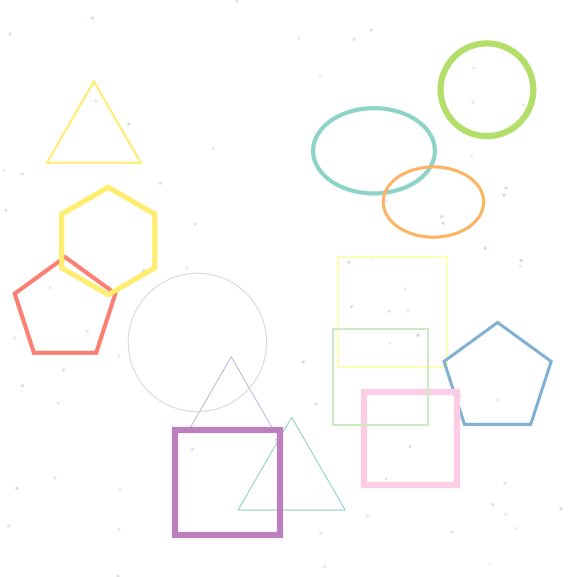[{"shape": "oval", "thickness": 2, "radius": 0.53, "center": [0.648, 0.738]}, {"shape": "triangle", "thickness": 0.5, "radius": 0.54, "center": [0.505, 0.169]}, {"shape": "square", "thickness": 1, "radius": 0.47, "center": [0.68, 0.459]}, {"shape": "triangle", "thickness": 0.5, "radius": 0.41, "center": [0.4, 0.299]}, {"shape": "pentagon", "thickness": 2, "radius": 0.46, "center": [0.113, 0.462]}, {"shape": "pentagon", "thickness": 1.5, "radius": 0.49, "center": [0.862, 0.343]}, {"shape": "oval", "thickness": 1.5, "radius": 0.43, "center": [0.751, 0.649]}, {"shape": "circle", "thickness": 3, "radius": 0.4, "center": [0.843, 0.844]}, {"shape": "square", "thickness": 3, "radius": 0.4, "center": [0.711, 0.24]}, {"shape": "circle", "thickness": 0.5, "radius": 0.6, "center": [0.342, 0.406]}, {"shape": "square", "thickness": 3, "radius": 0.45, "center": [0.394, 0.164]}, {"shape": "square", "thickness": 1, "radius": 0.41, "center": [0.659, 0.346]}, {"shape": "hexagon", "thickness": 2.5, "radius": 0.47, "center": [0.187, 0.582]}, {"shape": "triangle", "thickness": 1, "radius": 0.47, "center": [0.163, 0.764]}]